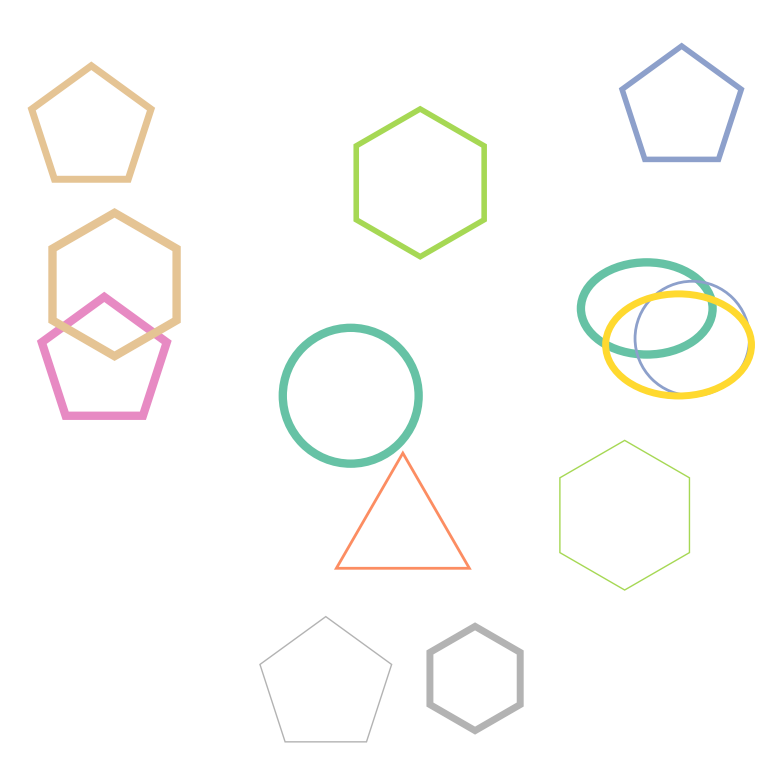[{"shape": "oval", "thickness": 3, "radius": 0.43, "center": [0.84, 0.599]}, {"shape": "circle", "thickness": 3, "radius": 0.44, "center": [0.455, 0.486]}, {"shape": "triangle", "thickness": 1, "radius": 0.5, "center": [0.523, 0.312]}, {"shape": "pentagon", "thickness": 2, "radius": 0.41, "center": [0.885, 0.859]}, {"shape": "circle", "thickness": 1, "radius": 0.37, "center": [0.899, 0.56]}, {"shape": "pentagon", "thickness": 3, "radius": 0.43, "center": [0.135, 0.529]}, {"shape": "hexagon", "thickness": 2, "radius": 0.48, "center": [0.546, 0.763]}, {"shape": "hexagon", "thickness": 0.5, "radius": 0.49, "center": [0.811, 0.331]}, {"shape": "oval", "thickness": 2.5, "radius": 0.47, "center": [0.881, 0.552]}, {"shape": "pentagon", "thickness": 2.5, "radius": 0.41, "center": [0.119, 0.833]}, {"shape": "hexagon", "thickness": 3, "radius": 0.47, "center": [0.149, 0.631]}, {"shape": "pentagon", "thickness": 0.5, "radius": 0.45, "center": [0.423, 0.109]}, {"shape": "hexagon", "thickness": 2.5, "radius": 0.34, "center": [0.617, 0.119]}]